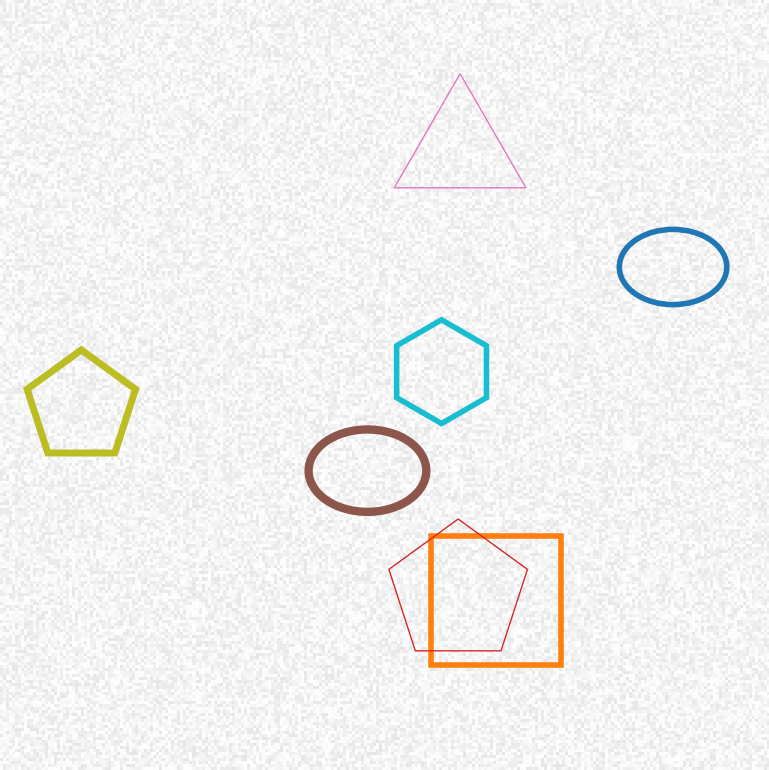[{"shape": "oval", "thickness": 2, "radius": 0.35, "center": [0.874, 0.653]}, {"shape": "square", "thickness": 2, "radius": 0.42, "center": [0.644, 0.22]}, {"shape": "pentagon", "thickness": 0.5, "radius": 0.47, "center": [0.595, 0.231]}, {"shape": "oval", "thickness": 3, "radius": 0.38, "center": [0.477, 0.389]}, {"shape": "triangle", "thickness": 0.5, "radius": 0.49, "center": [0.598, 0.805]}, {"shape": "pentagon", "thickness": 2.5, "radius": 0.37, "center": [0.106, 0.472]}, {"shape": "hexagon", "thickness": 2, "radius": 0.34, "center": [0.573, 0.517]}]